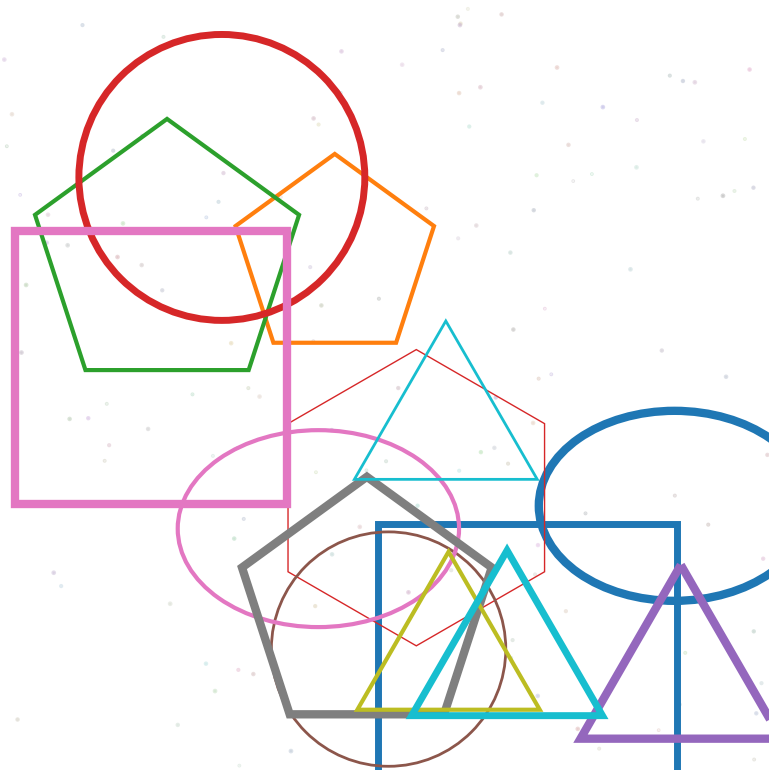[{"shape": "oval", "thickness": 3, "radius": 0.88, "center": [0.876, 0.343]}, {"shape": "square", "thickness": 2.5, "radius": 0.97, "center": [0.685, 0.125]}, {"shape": "pentagon", "thickness": 1.5, "radius": 0.68, "center": [0.435, 0.665]}, {"shape": "pentagon", "thickness": 1.5, "radius": 0.9, "center": [0.217, 0.665]}, {"shape": "hexagon", "thickness": 0.5, "radius": 0.96, "center": [0.541, 0.354]}, {"shape": "circle", "thickness": 2.5, "radius": 0.93, "center": [0.288, 0.77]}, {"shape": "triangle", "thickness": 3, "radius": 0.75, "center": [0.884, 0.116]}, {"shape": "circle", "thickness": 1, "radius": 0.76, "center": [0.505, 0.157]}, {"shape": "oval", "thickness": 1.5, "radius": 0.91, "center": [0.413, 0.313]}, {"shape": "square", "thickness": 3, "radius": 0.89, "center": [0.196, 0.522]}, {"shape": "pentagon", "thickness": 3, "radius": 0.85, "center": [0.476, 0.21]}, {"shape": "triangle", "thickness": 1.5, "radius": 0.68, "center": [0.583, 0.147]}, {"shape": "triangle", "thickness": 1, "radius": 0.69, "center": [0.579, 0.446]}, {"shape": "triangle", "thickness": 2.5, "radius": 0.72, "center": [0.659, 0.142]}]